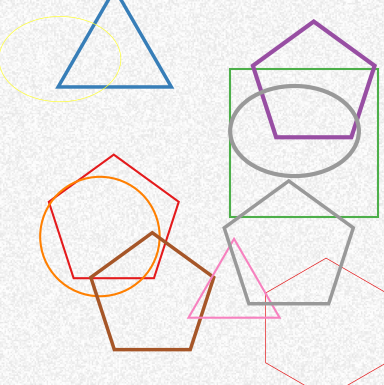[{"shape": "pentagon", "thickness": 1.5, "radius": 0.89, "center": [0.296, 0.421]}, {"shape": "hexagon", "thickness": 0.5, "radius": 0.91, "center": [0.847, 0.148]}, {"shape": "triangle", "thickness": 2.5, "radius": 0.85, "center": [0.298, 0.859]}, {"shape": "square", "thickness": 1.5, "radius": 0.96, "center": [0.789, 0.629]}, {"shape": "pentagon", "thickness": 3, "radius": 0.83, "center": [0.815, 0.778]}, {"shape": "circle", "thickness": 1.5, "radius": 0.78, "center": [0.259, 0.386]}, {"shape": "oval", "thickness": 0.5, "radius": 0.79, "center": [0.156, 0.847]}, {"shape": "pentagon", "thickness": 2.5, "radius": 0.84, "center": [0.396, 0.228]}, {"shape": "triangle", "thickness": 1.5, "radius": 0.68, "center": [0.608, 0.243]}, {"shape": "oval", "thickness": 3, "radius": 0.84, "center": [0.765, 0.66]}, {"shape": "pentagon", "thickness": 2.5, "radius": 0.88, "center": [0.75, 0.354]}]